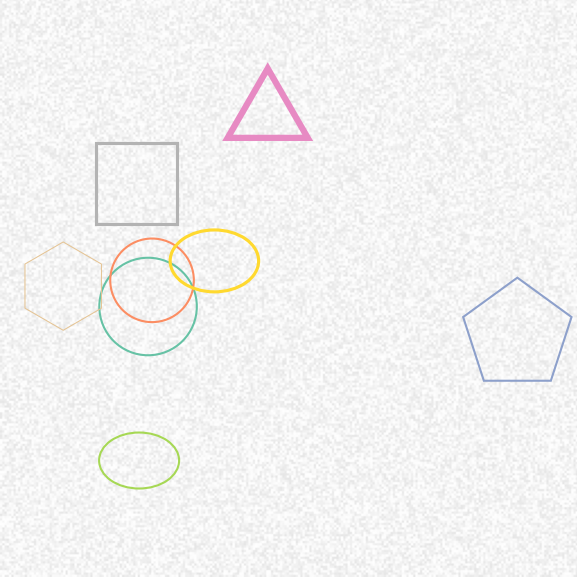[{"shape": "circle", "thickness": 1, "radius": 0.42, "center": [0.256, 0.468]}, {"shape": "circle", "thickness": 1, "radius": 0.36, "center": [0.263, 0.514]}, {"shape": "pentagon", "thickness": 1, "radius": 0.49, "center": [0.896, 0.42]}, {"shape": "triangle", "thickness": 3, "radius": 0.4, "center": [0.464, 0.8]}, {"shape": "oval", "thickness": 1, "radius": 0.35, "center": [0.241, 0.202]}, {"shape": "oval", "thickness": 1.5, "radius": 0.38, "center": [0.371, 0.547]}, {"shape": "hexagon", "thickness": 0.5, "radius": 0.38, "center": [0.109, 0.504]}, {"shape": "square", "thickness": 1.5, "radius": 0.35, "center": [0.236, 0.681]}]